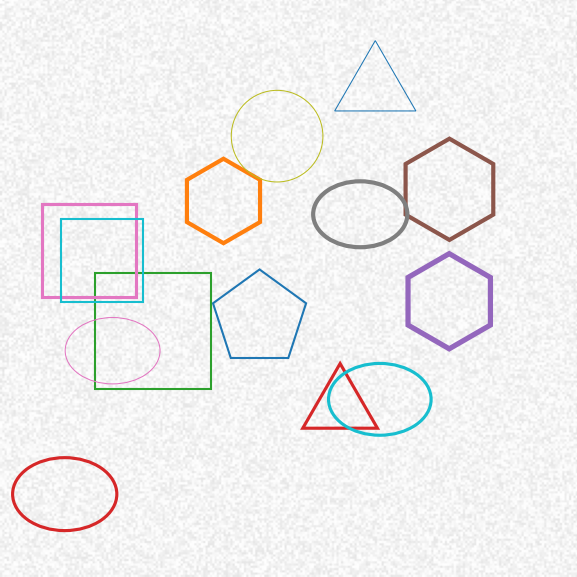[{"shape": "pentagon", "thickness": 1, "radius": 0.42, "center": [0.449, 0.448]}, {"shape": "triangle", "thickness": 0.5, "radius": 0.41, "center": [0.65, 0.848]}, {"shape": "hexagon", "thickness": 2, "radius": 0.37, "center": [0.387, 0.651]}, {"shape": "square", "thickness": 1, "radius": 0.5, "center": [0.265, 0.426]}, {"shape": "triangle", "thickness": 1.5, "radius": 0.37, "center": [0.589, 0.295]}, {"shape": "oval", "thickness": 1.5, "radius": 0.45, "center": [0.112, 0.143]}, {"shape": "hexagon", "thickness": 2.5, "radius": 0.41, "center": [0.778, 0.478]}, {"shape": "hexagon", "thickness": 2, "radius": 0.44, "center": [0.778, 0.671]}, {"shape": "oval", "thickness": 0.5, "radius": 0.41, "center": [0.195, 0.392]}, {"shape": "square", "thickness": 1.5, "radius": 0.41, "center": [0.154, 0.565]}, {"shape": "oval", "thickness": 2, "radius": 0.41, "center": [0.624, 0.628]}, {"shape": "circle", "thickness": 0.5, "radius": 0.4, "center": [0.48, 0.763]}, {"shape": "oval", "thickness": 1.5, "radius": 0.44, "center": [0.658, 0.308]}, {"shape": "square", "thickness": 1, "radius": 0.36, "center": [0.177, 0.548]}]